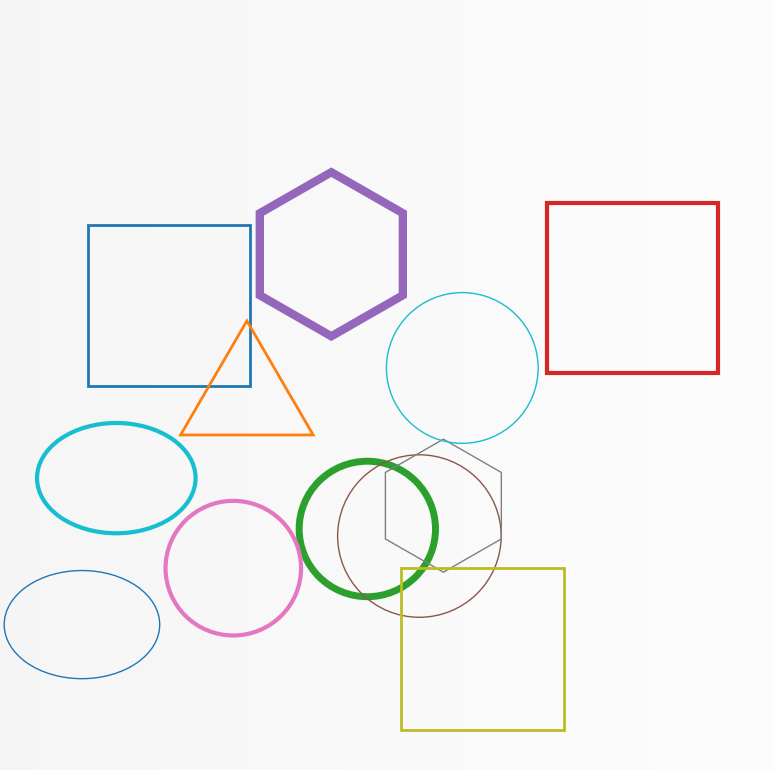[{"shape": "oval", "thickness": 0.5, "radius": 0.5, "center": [0.106, 0.189]}, {"shape": "square", "thickness": 1, "radius": 0.52, "center": [0.218, 0.603]}, {"shape": "triangle", "thickness": 1, "radius": 0.49, "center": [0.319, 0.485]}, {"shape": "circle", "thickness": 2.5, "radius": 0.44, "center": [0.474, 0.313]}, {"shape": "square", "thickness": 1.5, "radius": 0.55, "center": [0.816, 0.626]}, {"shape": "hexagon", "thickness": 3, "radius": 0.53, "center": [0.428, 0.67]}, {"shape": "circle", "thickness": 0.5, "radius": 0.53, "center": [0.541, 0.304]}, {"shape": "circle", "thickness": 1.5, "radius": 0.44, "center": [0.301, 0.262]}, {"shape": "hexagon", "thickness": 0.5, "radius": 0.43, "center": [0.572, 0.343]}, {"shape": "square", "thickness": 1, "radius": 0.53, "center": [0.623, 0.157]}, {"shape": "oval", "thickness": 1.5, "radius": 0.51, "center": [0.15, 0.379]}, {"shape": "circle", "thickness": 0.5, "radius": 0.49, "center": [0.597, 0.522]}]